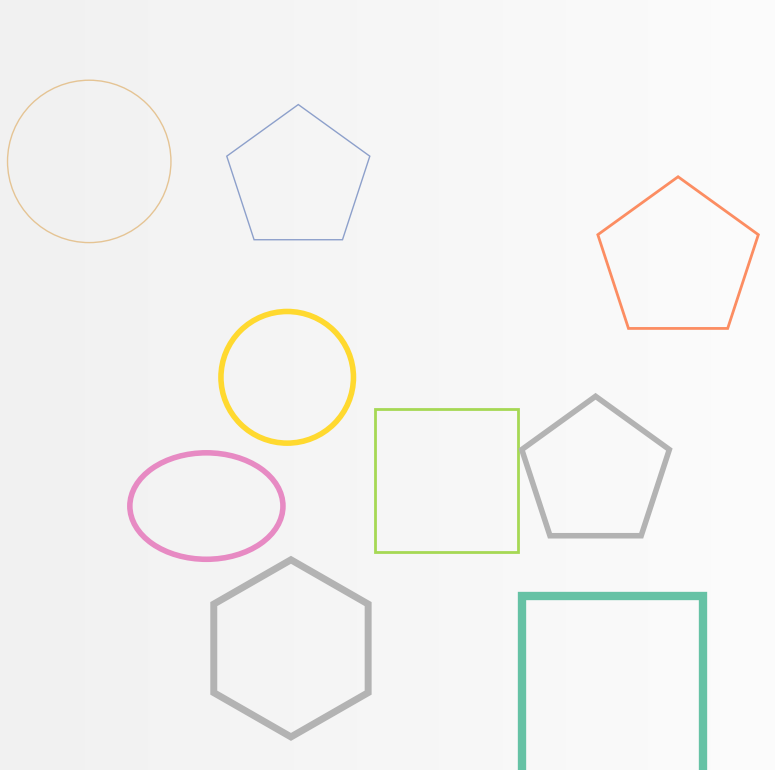[{"shape": "square", "thickness": 3, "radius": 0.59, "center": [0.79, 0.109]}, {"shape": "pentagon", "thickness": 1, "radius": 0.54, "center": [0.875, 0.662]}, {"shape": "pentagon", "thickness": 0.5, "radius": 0.49, "center": [0.385, 0.767]}, {"shape": "oval", "thickness": 2, "radius": 0.49, "center": [0.266, 0.343]}, {"shape": "square", "thickness": 1, "radius": 0.46, "center": [0.576, 0.376]}, {"shape": "circle", "thickness": 2, "radius": 0.43, "center": [0.371, 0.51]}, {"shape": "circle", "thickness": 0.5, "radius": 0.53, "center": [0.115, 0.79]}, {"shape": "pentagon", "thickness": 2, "radius": 0.5, "center": [0.768, 0.385]}, {"shape": "hexagon", "thickness": 2.5, "radius": 0.58, "center": [0.375, 0.158]}]